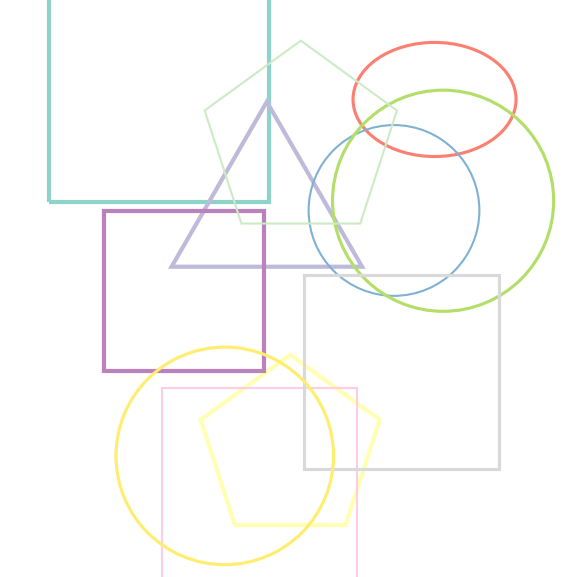[{"shape": "square", "thickness": 2, "radius": 0.95, "center": [0.275, 0.84]}, {"shape": "pentagon", "thickness": 2, "radius": 0.81, "center": [0.502, 0.222]}, {"shape": "triangle", "thickness": 2, "radius": 0.95, "center": [0.462, 0.632]}, {"shape": "oval", "thickness": 1.5, "radius": 0.71, "center": [0.752, 0.827]}, {"shape": "circle", "thickness": 1, "radius": 0.74, "center": [0.682, 0.635]}, {"shape": "circle", "thickness": 1.5, "radius": 0.96, "center": [0.767, 0.652]}, {"shape": "square", "thickness": 1, "radius": 0.84, "center": [0.45, 0.159]}, {"shape": "square", "thickness": 1.5, "radius": 0.84, "center": [0.695, 0.355]}, {"shape": "square", "thickness": 2, "radius": 0.69, "center": [0.318, 0.495]}, {"shape": "pentagon", "thickness": 1, "radius": 0.88, "center": [0.521, 0.754]}, {"shape": "circle", "thickness": 1.5, "radius": 0.94, "center": [0.389, 0.21]}]